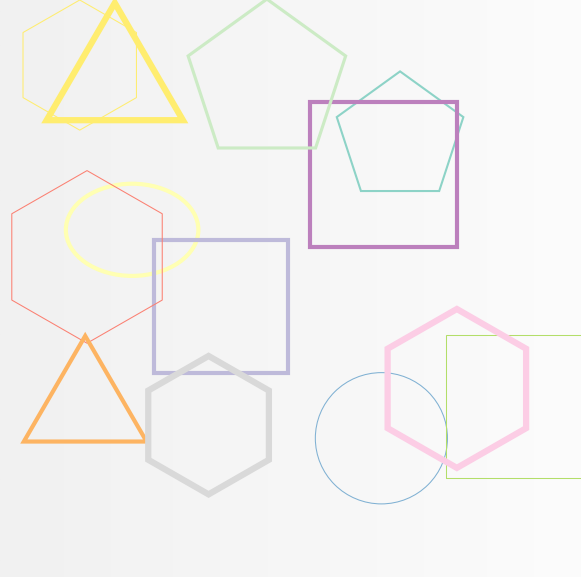[{"shape": "pentagon", "thickness": 1, "radius": 0.57, "center": [0.688, 0.761]}, {"shape": "oval", "thickness": 2, "radius": 0.57, "center": [0.227, 0.601]}, {"shape": "square", "thickness": 2, "radius": 0.58, "center": [0.38, 0.468]}, {"shape": "hexagon", "thickness": 0.5, "radius": 0.75, "center": [0.15, 0.554]}, {"shape": "circle", "thickness": 0.5, "radius": 0.57, "center": [0.656, 0.24]}, {"shape": "triangle", "thickness": 2, "radius": 0.61, "center": [0.147, 0.296]}, {"shape": "square", "thickness": 0.5, "radius": 0.62, "center": [0.89, 0.295]}, {"shape": "hexagon", "thickness": 3, "radius": 0.69, "center": [0.786, 0.326]}, {"shape": "hexagon", "thickness": 3, "radius": 0.6, "center": [0.359, 0.263]}, {"shape": "square", "thickness": 2, "radius": 0.63, "center": [0.659, 0.697]}, {"shape": "pentagon", "thickness": 1.5, "radius": 0.71, "center": [0.459, 0.858]}, {"shape": "hexagon", "thickness": 0.5, "radius": 0.56, "center": [0.137, 0.886]}, {"shape": "triangle", "thickness": 3, "radius": 0.68, "center": [0.197, 0.859]}]